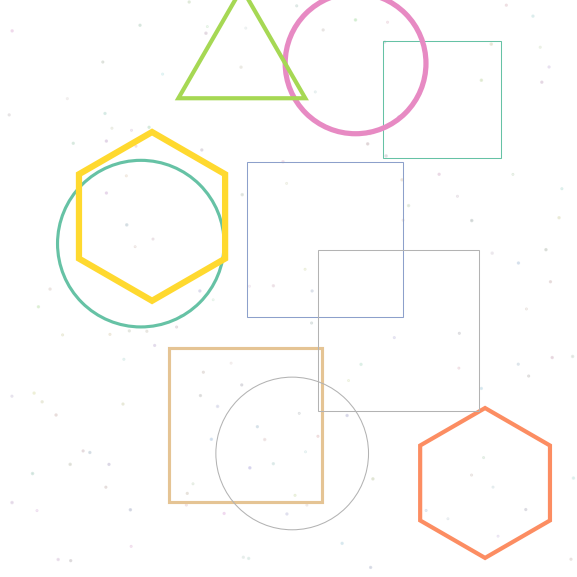[{"shape": "circle", "thickness": 1.5, "radius": 0.72, "center": [0.244, 0.577]}, {"shape": "square", "thickness": 0.5, "radius": 0.51, "center": [0.766, 0.826]}, {"shape": "hexagon", "thickness": 2, "radius": 0.65, "center": [0.84, 0.163]}, {"shape": "square", "thickness": 0.5, "radius": 0.67, "center": [0.563, 0.584]}, {"shape": "circle", "thickness": 2.5, "radius": 0.61, "center": [0.616, 0.889]}, {"shape": "triangle", "thickness": 2, "radius": 0.63, "center": [0.419, 0.892]}, {"shape": "hexagon", "thickness": 3, "radius": 0.73, "center": [0.263, 0.624]}, {"shape": "square", "thickness": 1.5, "radius": 0.66, "center": [0.425, 0.263]}, {"shape": "circle", "thickness": 0.5, "radius": 0.66, "center": [0.506, 0.214]}, {"shape": "square", "thickness": 0.5, "radius": 0.7, "center": [0.69, 0.428]}]